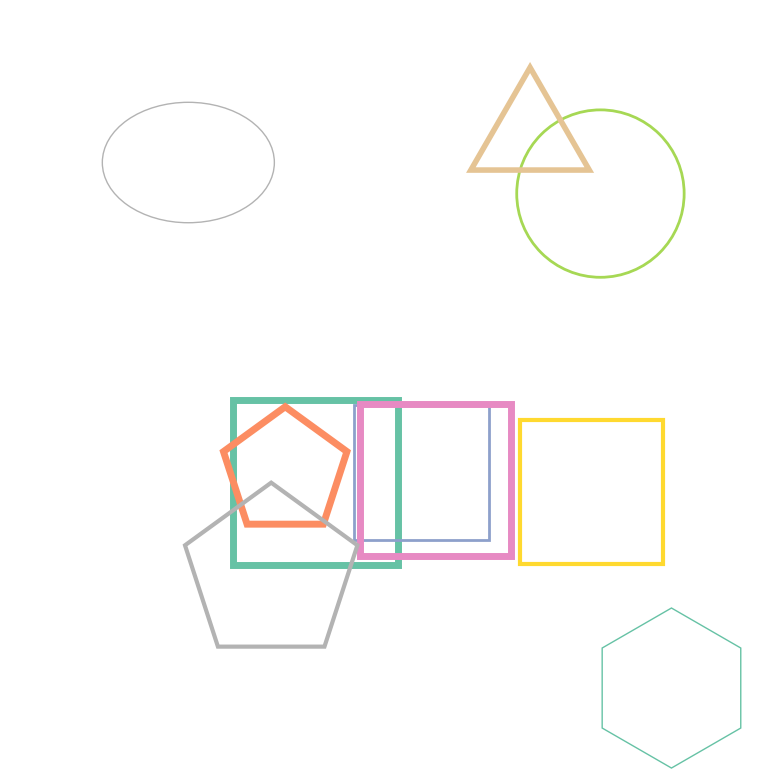[{"shape": "square", "thickness": 2.5, "radius": 0.54, "center": [0.41, 0.373]}, {"shape": "hexagon", "thickness": 0.5, "radius": 0.52, "center": [0.872, 0.106]}, {"shape": "pentagon", "thickness": 2.5, "radius": 0.42, "center": [0.37, 0.387]}, {"shape": "square", "thickness": 1, "radius": 0.44, "center": [0.548, 0.386]}, {"shape": "square", "thickness": 2.5, "radius": 0.49, "center": [0.566, 0.377]}, {"shape": "circle", "thickness": 1, "radius": 0.54, "center": [0.78, 0.749]}, {"shape": "square", "thickness": 1.5, "radius": 0.46, "center": [0.768, 0.361]}, {"shape": "triangle", "thickness": 2, "radius": 0.44, "center": [0.688, 0.824]}, {"shape": "pentagon", "thickness": 1.5, "radius": 0.59, "center": [0.352, 0.255]}, {"shape": "oval", "thickness": 0.5, "radius": 0.56, "center": [0.245, 0.789]}]